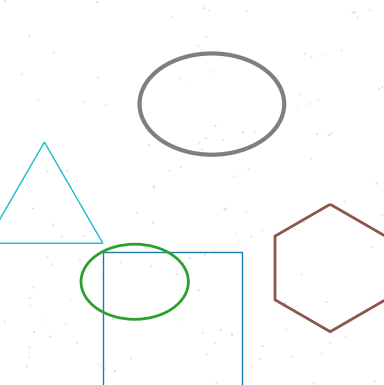[{"shape": "square", "thickness": 1, "radius": 0.9, "center": [0.449, 0.164]}, {"shape": "oval", "thickness": 2, "radius": 0.7, "center": [0.35, 0.268]}, {"shape": "hexagon", "thickness": 2, "radius": 0.83, "center": [0.858, 0.304]}, {"shape": "oval", "thickness": 3, "radius": 0.94, "center": [0.55, 0.73]}, {"shape": "triangle", "thickness": 1, "radius": 0.88, "center": [0.115, 0.456]}]